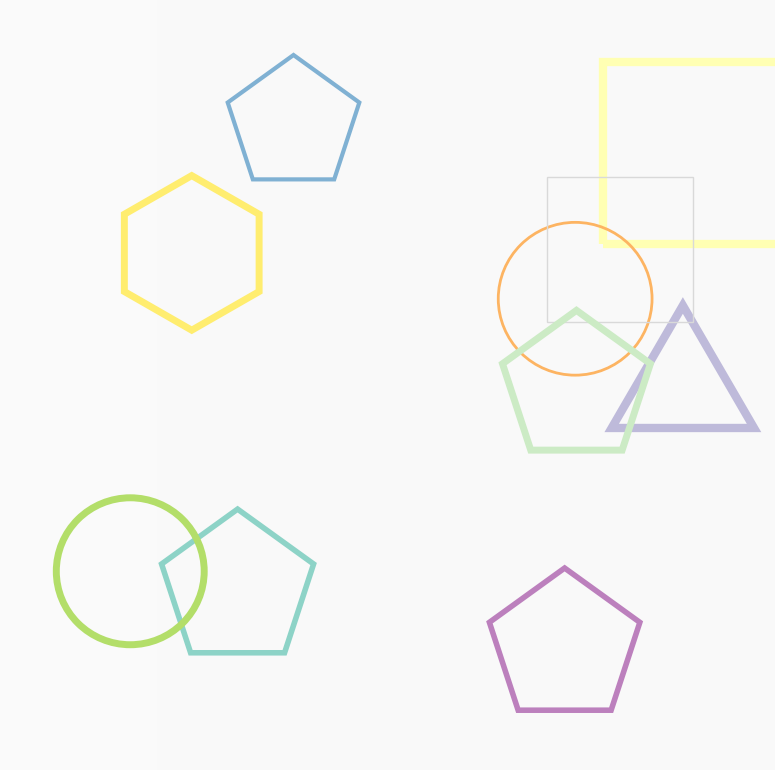[{"shape": "pentagon", "thickness": 2, "radius": 0.52, "center": [0.307, 0.236]}, {"shape": "square", "thickness": 3, "radius": 0.59, "center": [0.897, 0.801]}, {"shape": "triangle", "thickness": 3, "radius": 0.53, "center": [0.881, 0.497]}, {"shape": "pentagon", "thickness": 1.5, "radius": 0.45, "center": [0.379, 0.839]}, {"shape": "circle", "thickness": 1, "radius": 0.5, "center": [0.742, 0.612]}, {"shape": "circle", "thickness": 2.5, "radius": 0.48, "center": [0.168, 0.258]}, {"shape": "square", "thickness": 0.5, "radius": 0.47, "center": [0.8, 0.676]}, {"shape": "pentagon", "thickness": 2, "radius": 0.51, "center": [0.729, 0.16]}, {"shape": "pentagon", "thickness": 2.5, "radius": 0.5, "center": [0.744, 0.497]}, {"shape": "hexagon", "thickness": 2.5, "radius": 0.5, "center": [0.247, 0.672]}]